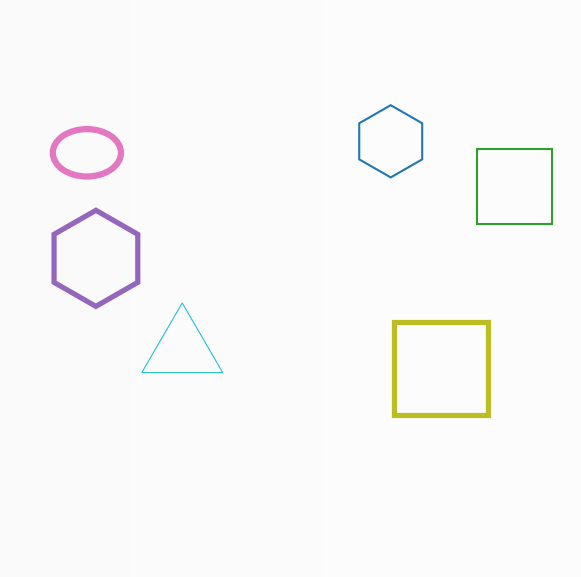[{"shape": "hexagon", "thickness": 1, "radius": 0.31, "center": [0.672, 0.754]}, {"shape": "square", "thickness": 1, "radius": 0.32, "center": [0.886, 0.676]}, {"shape": "hexagon", "thickness": 2.5, "radius": 0.42, "center": [0.165, 0.552]}, {"shape": "oval", "thickness": 3, "radius": 0.29, "center": [0.149, 0.735]}, {"shape": "square", "thickness": 2.5, "radius": 0.4, "center": [0.759, 0.362]}, {"shape": "triangle", "thickness": 0.5, "radius": 0.4, "center": [0.314, 0.394]}]